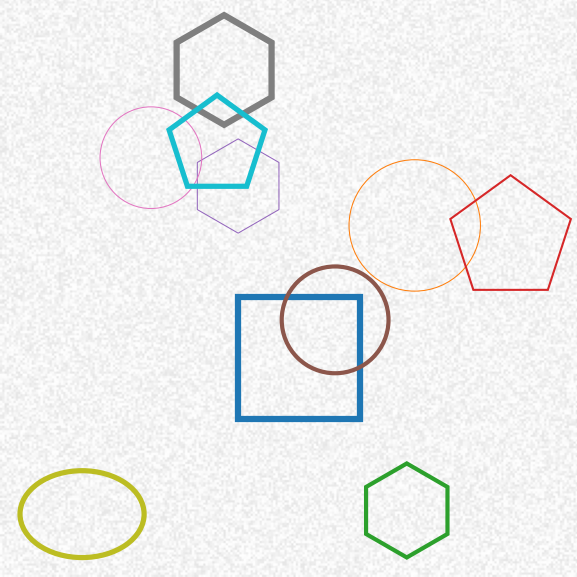[{"shape": "square", "thickness": 3, "radius": 0.53, "center": [0.517, 0.379]}, {"shape": "circle", "thickness": 0.5, "radius": 0.57, "center": [0.718, 0.609]}, {"shape": "hexagon", "thickness": 2, "radius": 0.41, "center": [0.704, 0.115]}, {"shape": "pentagon", "thickness": 1, "radius": 0.55, "center": [0.884, 0.586]}, {"shape": "hexagon", "thickness": 0.5, "radius": 0.41, "center": [0.412, 0.677]}, {"shape": "circle", "thickness": 2, "radius": 0.46, "center": [0.58, 0.445]}, {"shape": "circle", "thickness": 0.5, "radius": 0.44, "center": [0.261, 0.726]}, {"shape": "hexagon", "thickness": 3, "radius": 0.47, "center": [0.388, 0.878]}, {"shape": "oval", "thickness": 2.5, "radius": 0.54, "center": [0.142, 0.109]}, {"shape": "pentagon", "thickness": 2.5, "radius": 0.44, "center": [0.376, 0.747]}]